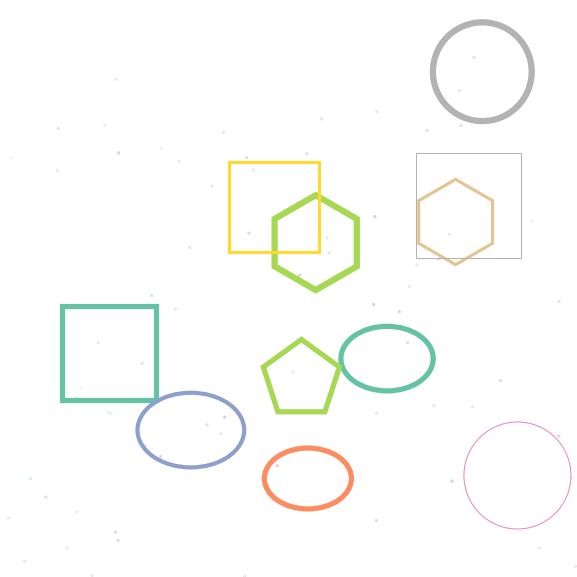[{"shape": "square", "thickness": 2.5, "radius": 0.41, "center": [0.189, 0.388]}, {"shape": "oval", "thickness": 2.5, "radius": 0.4, "center": [0.67, 0.378]}, {"shape": "oval", "thickness": 2.5, "radius": 0.38, "center": [0.533, 0.171]}, {"shape": "oval", "thickness": 2, "radius": 0.46, "center": [0.33, 0.254]}, {"shape": "circle", "thickness": 0.5, "radius": 0.46, "center": [0.896, 0.176]}, {"shape": "pentagon", "thickness": 2.5, "radius": 0.35, "center": [0.522, 0.342]}, {"shape": "hexagon", "thickness": 3, "radius": 0.41, "center": [0.547, 0.579]}, {"shape": "square", "thickness": 1.5, "radius": 0.39, "center": [0.474, 0.641]}, {"shape": "hexagon", "thickness": 1.5, "radius": 0.37, "center": [0.789, 0.615]}, {"shape": "circle", "thickness": 3, "radius": 0.43, "center": [0.835, 0.875]}, {"shape": "square", "thickness": 0.5, "radius": 0.46, "center": [0.811, 0.643]}]